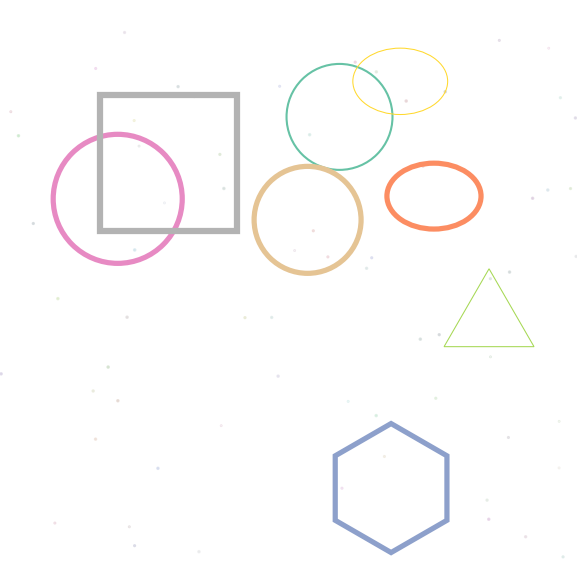[{"shape": "circle", "thickness": 1, "radius": 0.46, "center": [0.588, 0.797]}, {"shape": "oval", "thickness": 2.5, "radius": 0.41, "center": [0.751, 0.66]}, {"shape": "hexagon", "thickness": 2.5, "radius": 0.56, "center": [0.677, 0.154]}, {"shape": "circle", "thickness": 2.5, "radius": 0.56, "center": [0.204, 0.655]}, {"shape": "triangle", "thickness": 0.5, "radius": 0.45, "center": [0.847, 0.444]}, {"shape": "oval", "thickness": 0.5, "radius": 0.41, "center": [0.693, 0.858]}, {"shape": "circle", "thickness": 2.5, "radius": 0.46, "center": [0.533, 0.618]}, {"shape": "square", "thickness": 3, "radius": 0.59, "center": [0.292, 0.717]}]